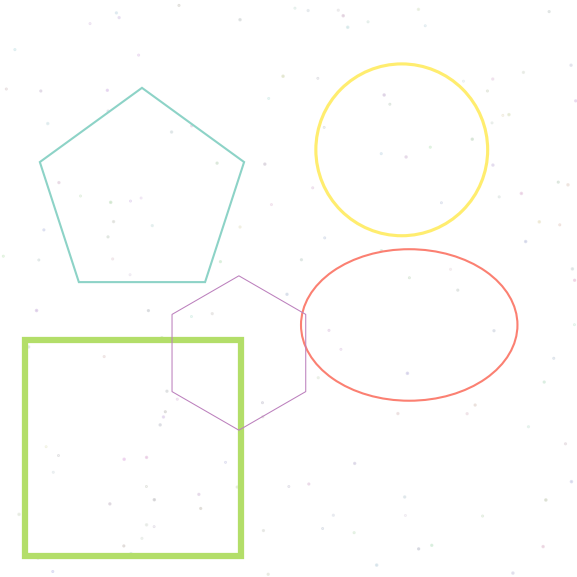[{"shape": "pentagon", "thickness": 1, "radius": 0.93, "center": [0.246, 0.661]}, {"shape": "oval", "thickness": 1, "radius": 0.94, "center": [0.709, 0.436]}, {"shape": "square", "thickness": 3, "radius": 0.94, "center": [0.231, 0.223]}, {"shape": "hexagon", "thickness": 0.5, "radius": 0.67, "center": [0.414, 0.388]}, {"shape": "circle", "thickness": 1.5, "radius": 0.74, "center": [0.696, 0.74]}]